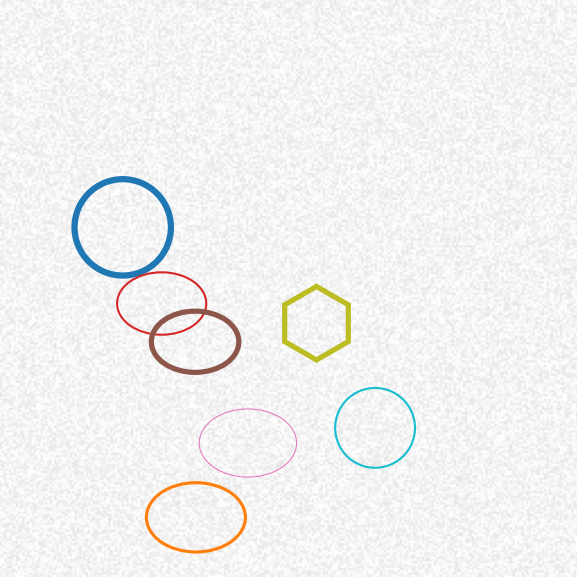[{"shape": "circle", "thickness": 3, "radius": 0.42, "center": [0.213, 0.605]}, {"shape": "oval", "thickness": 1.5, "radius": 0.43, "center": [0.339, 0.103]}, {"shape": "oval", "thickness": 1, "radius": 0.39, "center": [0.28, 0.474]}, {"shape": "oval", "thickness": 2.5, "radius": 0.38, "center": [0.338, 0.407]}, {"shape": "oval", "thickness": 0.5, "radius": 0.42, "center": [0.429, 0.232]}, {"shape": "hexagon", "thickness": 2.5, "radius": 0.32, "center": [0.548, 0.44]}, {"shape": "circle", "thickness": 1, "radius": 0.35, "center": [0.649, 0.258]}]